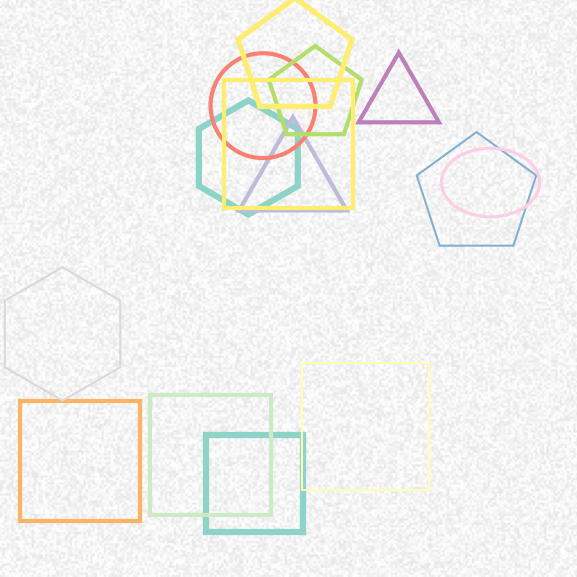[{"shape": "hexagon", "thickness": 3, "radius": 0.49, "center": [0.43, 0.726]}, {"shape": "square", "thickness": 3, "radius": 0.42, "center": [0.44, 0.162]}, {"shape": "square", "thickness": 1, "radius": 0.55, "center": [0.633, 0.261]}, {"shape": "triangle", "thickness": 2, "radius": 0.54, "center": [0.507, 0.689]}, {"shape": "circle", "thickness": 2, "radius": 0.45, "center": [0.455, 0.816]}, {"shape": "pentagon", "thickness": 1, "radius": 0.54, "center": [0.825, 0.662]}, {"shape": "square", "thickness": 2, "radius": 0.52, "center": [0.138, 0.201]}, {"shape": "pentagon", "thickness": 2, "radius": 0.42, "center": [0.546, 0.835]}, {"shape": "oval", "thickness": 1.5, "radius": 0.42, "center": [0.849, 0.683]}, {"shape": "hexagon", "thickness": 1, "radius": 0.58, "center": [0.108, 0.421]}, {"shape": "triangle", "thickness": 2, "radius": 0.4, "center": [0.691, 0.828]}, {"shape": "square", "thickness": 2, "radius": 0.52, "center": [0.364, 0.211]}, {"shape": "square", "thickness": 2, "radius": 0.56, "center": [0.5, 0.75]}, {"shape": "pentagon", "thickness": 2.5, "radius": 0.52, "center": [0.511, 0.899]}]